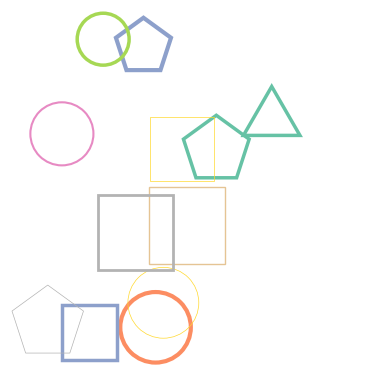[{"shape": "pentagon", "thickness": 2.5, "radius": 0.45, "center": [0.562, 0.611]}, {"shape": "triangle", "thickness": 2.5, "radius": 0.42, "center": [0.706, 0.691]}, {"shape": "circle", "thickness": 3, "radius": 0.46, "center": [0.404, 0.15]}, {"shape": "pentagon", "thickness": 3, "radius": 0.38, "center": [0.373, 0.879]}, {"shape": "square", "thickness": 2.5, "radius": 0.35, "center": [0.233, 0.137]}, {"shape": "circle", "thickness": 1.5, "radius": 0.41, "center": [0.161, 0.652]}, {"shape": "circle", "thickness": 2.5, "radius": 0.34, "center": [0.268, 0.898]}, {"shape": "square", "thickness": 0.5, "radius": 0.42, "center": [0.473, 0.613]}, {"shape": "circle", "thickness": 0.5, "radius": 0.46, "center": [0.424, 0.214]}, {"shape": "square", "thickness": 1, "radius": 0.5, "center": [0.486, 0.415]}, {"shape": "square", "thickness": 2, "radius": 0.49, "center": [0.351, 0.396]}, {"shape": "pentagon", "thickness": 0.5, "radius": 0.49, "center": [0.124, 0.162]}]